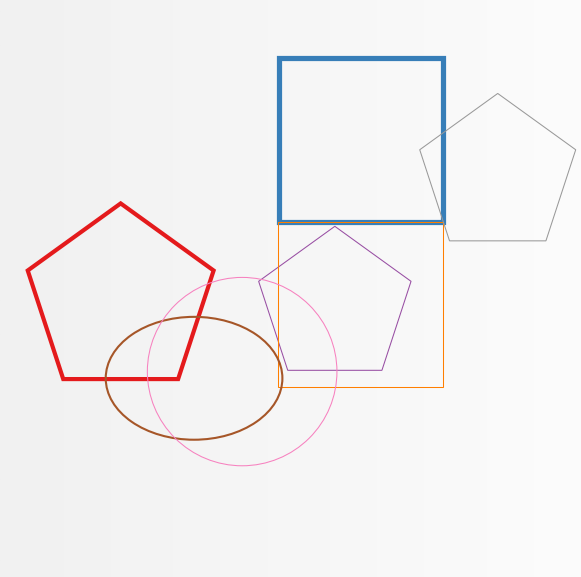[{"shape": "pentagon", "thickness": 2, "radius": 0.84, "center": [0.208, 0.479]}, {"shape": "square", "thickness": 2.5, "radius": 0.71, "center": [0.621, 0.757]}, {"shape": "pentagon", "thickness": 0.5, "radius": 0.69, "center": [0.576, 0.469]}, {"shape": "square", "thickness": 0.5, "radius": 0.71, "center": [0.62, 0.472]}, {"shape": "oval", "thickness": 1, "radius": 0.76, "center": [0.334, 0.344]}, {"shape": "circle", "thickness": 0.5, "radius": 0.82, "center": [0.417, 0.356]}, {"shape": "pentagon", "thickness": 0.5, "radius": 0.71, "center": [0.856, 0.696]}]